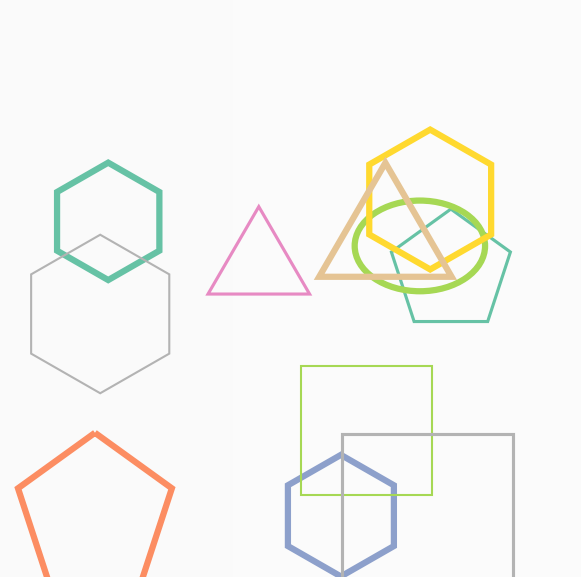[{"shape": "hexagon", "thickness": 3, "radius": 0.51, "center": [0.186, 0.616]}, {"shape": "pentagon", "thickness": 1.5, "radius": 0.54, "center": [0.776, 0.529]}, {"shape": "pentagon", "thickness": 3, "radius": 0.7, "center": [0.163, 0.111]}, {"shape": "hexagon", "thickness": 3, "radius": 0.53, "center": [0.586, 0.106]}, {"shape": "triangle", "thickness": 1.5, "radius": 0.5, "center": [0.445, 0.54]}, {"shape": "oval", "thickness": 3, "radius": 0.56, "center": [0.722, 0.573]}, {"shape": "square", "thickness": 1, "radius": 0.56, "center": [0.631, 0.254]}, {"shape": "hexagon", "thickness": 3, "radius": 0.61, "center": [0.74, 0.654]}, {"shape": "triangle", "thickness": 3, "radius": 0.66, "center": [0.663, 0.586]}, {"shape": "hexagon", "thickness": 1, "radius": 0.69, "center": [0.172, 0.455]}, {"shape": "square", "thickness": 1.5, "radius": 0.74, "center": [0.735, 0.1]}]